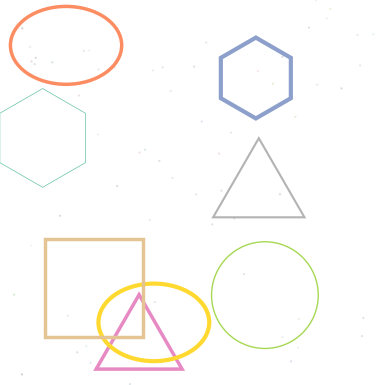[{"shape": "hexagon", "thickness": 0.5, "radius": 0.64, "center": [0.111, 0.642]}, {"shape": "oval", "thickness": 2.5, "radius": 0.72, "center": [0.172, 0.882]}, {"shape": "hexagon", "thickness": 3, "radius": 0.52, "center": [0.665, 0.797]}, {"shape": "triangle", "thickness": 2.5, "radius": 0.64, "center": [0.361, 0.106]}, {"shape": "circle", "thickness": 1, "radius": 0.69, "center": [0.688, 0.233]}, {"shape": "oval", "thickness": 3, "radius": 0.72, "center": [0.4, 0.163]}, {"shape": "square", "thickness": 2.5, "radius": 0.64, "center": [0.245, 0.251]}, {"shape": "triangle", "thickness": 1.5, "radius": 0.68, "center": [0.672, 0.504]}]